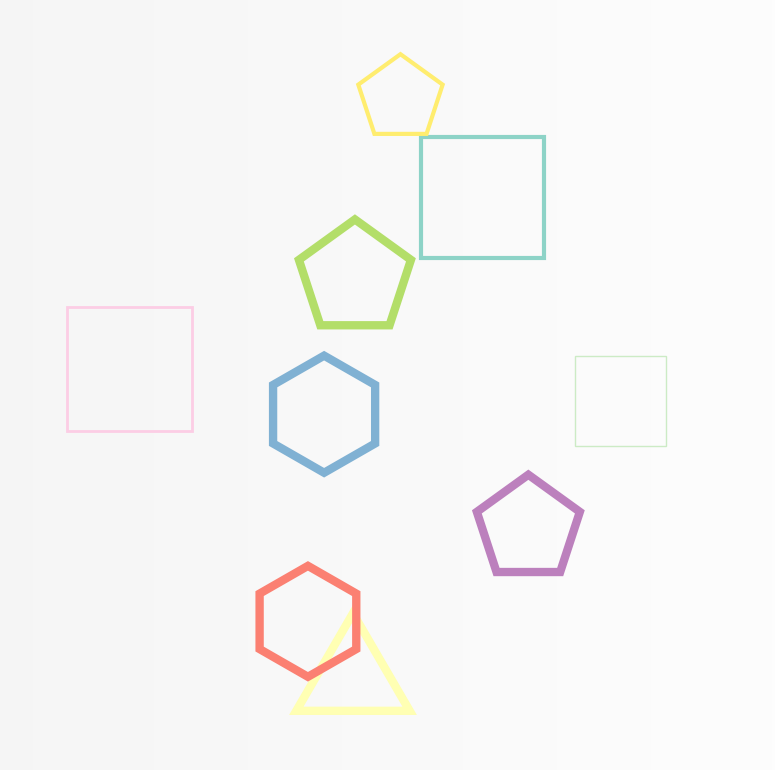[{"shape": "square", "thickness": 1.5, "radius": 0.4, "center": [0.623, 0.743]}, {"shape": "triangle", "thickness": 3, "radius": 0.42, "center": [0.455, 0.119]}, {"shape": "hexagon", "thickness": 3, "radius": 0.36, "center": [0.397, 0.193]}, {"shape": "hexagon", "thickness": 3, "radius": 0.38, "center": [0.418, 0.462]}, {"shape": "pentagon", "thickness": 3, "radius": 0.38, "center": [0.458, 0.639]}, {"shape": "square", "thickness": 1, "radius": 0.4, "center": [0.167, 0.52]}, {"shape": "pentagon", "thickness": 3, "radius": 0.35, "center": [0.682, 0.314]}, {"shape": "square", "thickness": 0.5, "radius": 0.29, "center": [0.801, 0.479]}, {"shape": "pentagon", "thickness": 1.5, "radius": 0.29, "center": [0.517, 0.872]}]